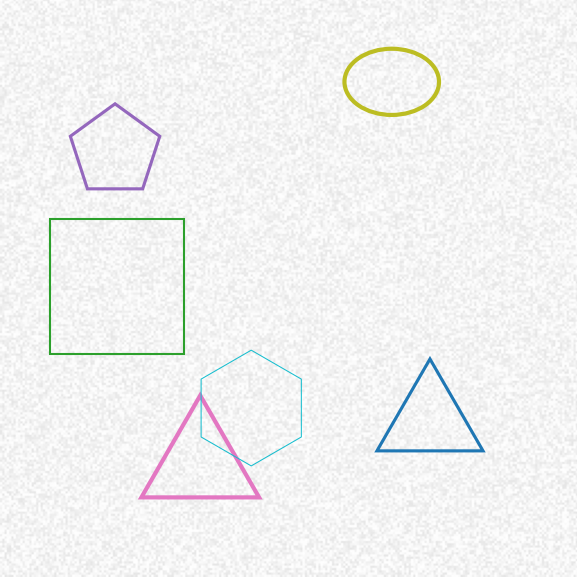[{"shape": "triangle", "thickness": 1.5, "radius": 0.53, "center": [0.745, 0.271]}, {"shape": "square", "thickness": 1, "radius": 0.58, "center": [0.202, 0.503]}, {"shape": "pentagon", "thickness": 1.5, "radius": 0.41, "center": [0.199, 0.738]}, {"shape": "triangle", "thickness": 2, "radius": 0.59, "center": [0.347, 0.197]}, {"shape": "oval", "thickness": 2, "radius": 0.41, "center": [0.678, 0.857]}, {"shape": "hexagon", "thickness": 0.5, "radius": 0.5, "center": [0.435, 0.293]}]